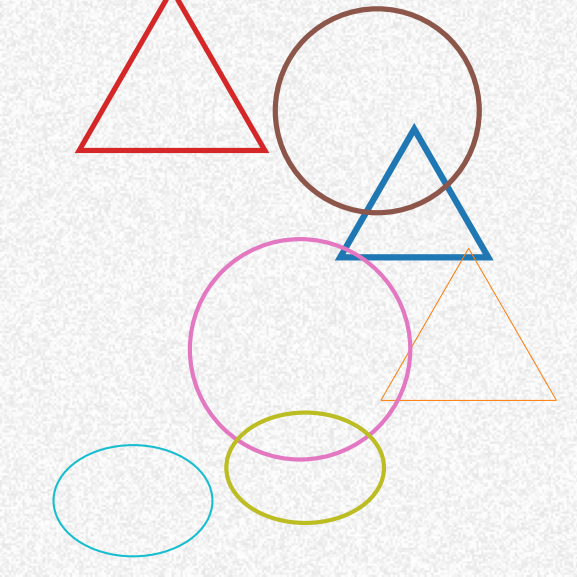[{"shape": "triangle", "thickness": 3, "radius": 0.74, "center": [0.717, 0.628]}, {"shape": "triangle", "thickness": 0.5, "radius": 0.88, "center": [0.811, 0.394]}, {"shape": "triangle", "thickness": 2.5, "radius": 0.93, "center": [0.298, 0.831]}, {"shape": "circle", "thickness": 2.5, "radius": 0.88, "center": [0.653, 0.807]}, {"shape": "circle", "thickness": 2, "radius": 0.95, "center": [0.52, 0.394]}, {"shape": "oval", "thickness": 2, "radius": 0.68, "center": [0.528, 0.189]}, {"shape": "oval", "thickness": 1, "radius": 0.69, "center": [0.23, 0.132]}]